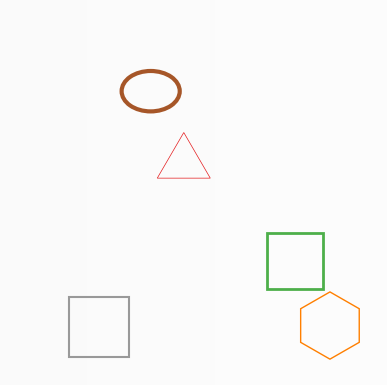[{"shape": "triangle", "thickness": 0.5, "radius": 0.4, "center": [0.474, 0.577]}, {"shape": "square", "thickness": 2, "radius": 0.36, "center": [0.762, 0.321]}, {"shape": "hexagon", "thickness": 1, "radius": 0.44, "center": [0.851, 0.154]}, {"shape": "oval", "thickness": 3, "radius": 0.37, "center": [0.389, 0.763]}, {"shape": "square", "thickness": 1.5, "radius": 0.39, "center": [0.256, 0.15]}]